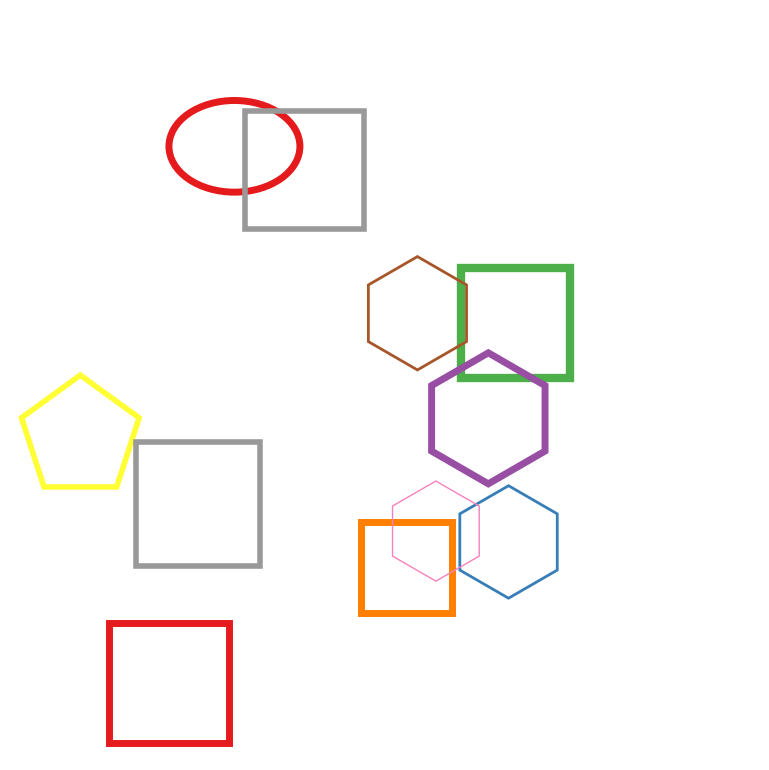[{"shape": "oval", "thickness": 2.5, "radius": 0.43, "center": [0.304, 0.81]}, {"shape": "square", "thickness": 2.5, "radius": 0.39, "center": [0.22, 0.113]}, {"shape": "hexagon", "thickness": 1, "radius": 0.37, "center": [0.66, 0.296]}, {"shape": "square", "thickness": 3, "radius": 0.36, "center": [0.669, 0.58]}, {"shape": "hexagon", "thickness": 2.5, "radius": 0.43, "center": [0.634, 0.457]}, {"shape": "square", "thickness": 2.5, "radius": 0.3, "center": [0.528, 0.263]}, {"shape": "pentagon", "thickness": 2, "radius": 0.4, "center": [0.104, 0.433]}, {"shape": "hexagon", "thickness": 1, "radius": 0.37, "center": [0.542, 0.593]}, {"shape": "hexagon", "thickness": 0.5, "radius": 0.32, "center": [0.566, 0.31]}, {"shape": "square", "thickness": 2, "radius": 0.38, "center": [0.395, 0.779]}, {"shape": "square", "thickness": 2, "radius": 0.4, "center": [0.257, 0.346]}]